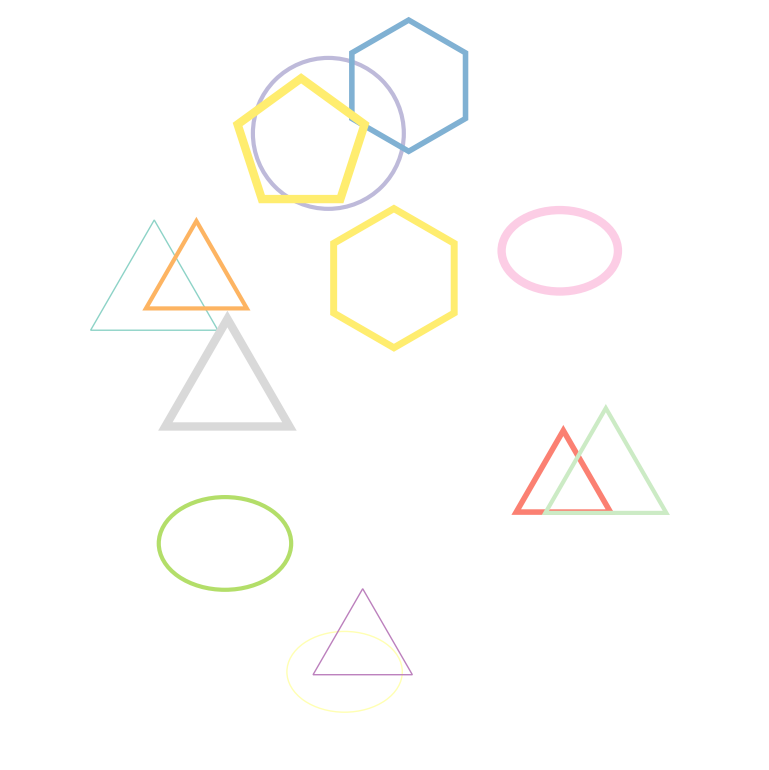[{"shape": "triangle", "thickness": 0.5, "radius": 0.48, "center": [0.2, 0.619]}, {"shape": "oval", "thickness": 0.5, "radius": 0.37, "center": [0.448, 0.128]}, {"shape": "circle", "thickness": 1.5, "radius": 0.49, "center": [0.426, 0.827]}, {"shape": "triangle", "thickness": 2, "radius": 0.35, "center": [0.732, 0.37]}, {"shape": "hexagon", "thickness": 2, "radius": 0.43, "center": [0.531, 0.889]}, {"shape": "triangle", "thickness": 1.5, "radius": 0.38, "center": [0.255, 0.637]}, {"shape": "oval", "thickness": 1.5, "radius": 0.43, "center": [0.292, 0.294]}, {"shape": "oval", "thickness": 3, "radius": 0.38, "center": [0.727, 0.674]}, {"shape": "triangle", "thickness": 3, "radius": 0.47, "center": [0.295, 0.493]}, {"shape": "triangle", "thickness": 0.5, "radius": 0.37, "center": [0.471, 0.161]}, {"shape": "triangle", "thickness": 1.5, "radius": 0.45, "center": [0.787, 0.379]}, {"shape": "hexagon", "thickness": 2.5, "radius": 0.45, "center": [0.512, 0.639]}, {"shape": "pentagon", "thickness": 3, "radius": 0.43, "center": [0.391, 0.812]}]